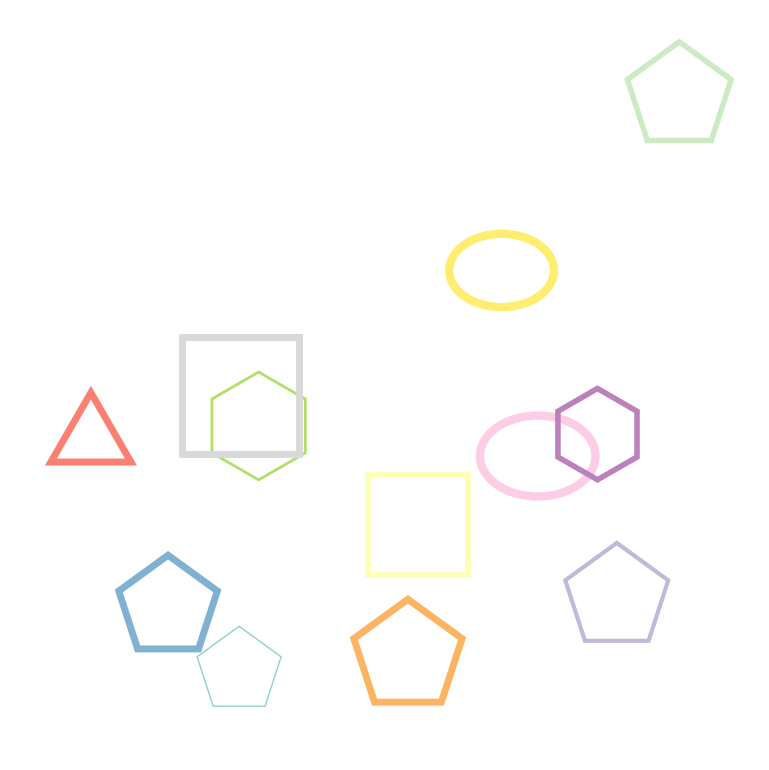[{"shape": "pentagon", "thickness": 0.5, "radius": 0.29, "center": [0.311, 0.129]}, {"shape": "square", "thickness": 2, "radius": 0.32, "center": [0.543, 0.318]}, {"shape": "pentagon", "thickness": 1.5, "radius": 0.35, "center": [0.801, 0.225]}, {"shape": "triangle", "thickness": 2.5, "radius": 0.3, "center": [0.118, 0.43]}, {"shape": "pentagon", "thickness": 2.5, "radius": 0.34, "center": [0.218, 0.212]}, {"shape": "pentagon", "thickness": 2.5, "radius": 0.37, "center": [0.53, 0.148]}, {"shape": "hexagon", "thickness": 1, "radius": 0.35, "center": [0.336, 0.447]}, {"shape": "oval", "thickness": 3, "radius": 0.38, "center": [0.698, 0.408]}, {"shape": "square", "thickness": 2.5, "radius": 0.38, "center": [0.312, 0.486]}, {"shape": "hexagon", "thickness": 2, "radius": 0.3, "center": [0.776, 0.436]}, {"shape": "pentagon", "thickness": 2, "radius": 0.35, "center": [0.882, 0.875]}, {"shape": "oval", "thickness": 3, "radius": 0.34, "center": [0.651, 0.649]}]